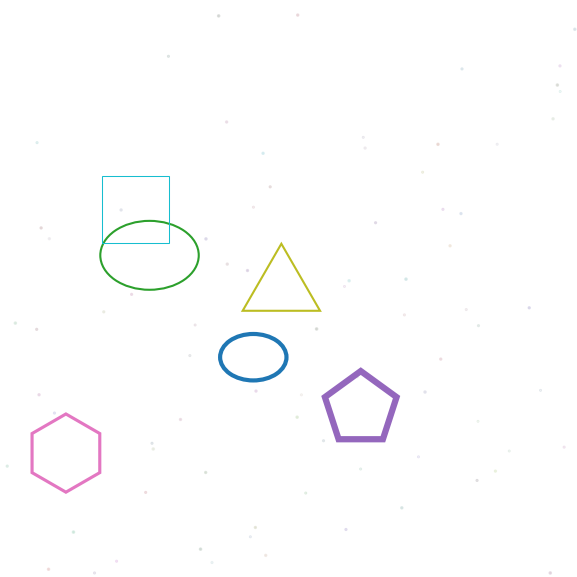[{"shape": "oval", "thickness": 2, "radius": 0.29, "center": [0.439, 0.381]}, {"shape": "oval", "thickness": 1, "radius": 0.43, "center": [0.259, 0.557]}, {"shape": "pentagon", "thickness": 3, "radius": 0.33, "center": [0.625, 0.291]}, {"shape": "hexagon", "thickness": 1.5, "radius": 0.34, "center": [0.114, 0.215]}, {"shape": "triangle", "thickness": 1, "radius": 0.39, "center": [0.487, 0.5]}, {"shape": "square", "thickness": 0.5, "radius": 0.29, "center": [0.235, 0.636]}]